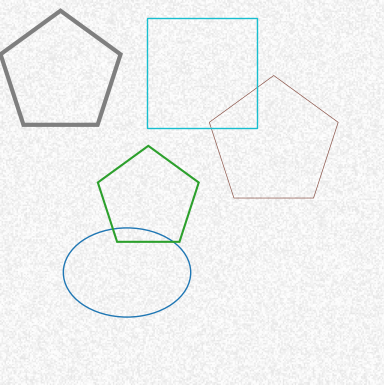[{"shape": "oval", "thickness": 1, "radius": 0.83, "center": [0.33, 0.292]}, {"shape": "pentagon", "thickness": 1.5, "radius": 0.69, "center": [0.385, 0.483]}, {"shape": "pentagon", "thickness": 0.5, "radius": 0.88, "center": [0.711, 0.628]}, {"shape": "pentagon", "thickness": 3, "radius": 0.82, "center": [0.157, 0.808]}, {"shape": "square", "thickness": 1, "radius": 0.72, "center": [0.525, 0.811]}]